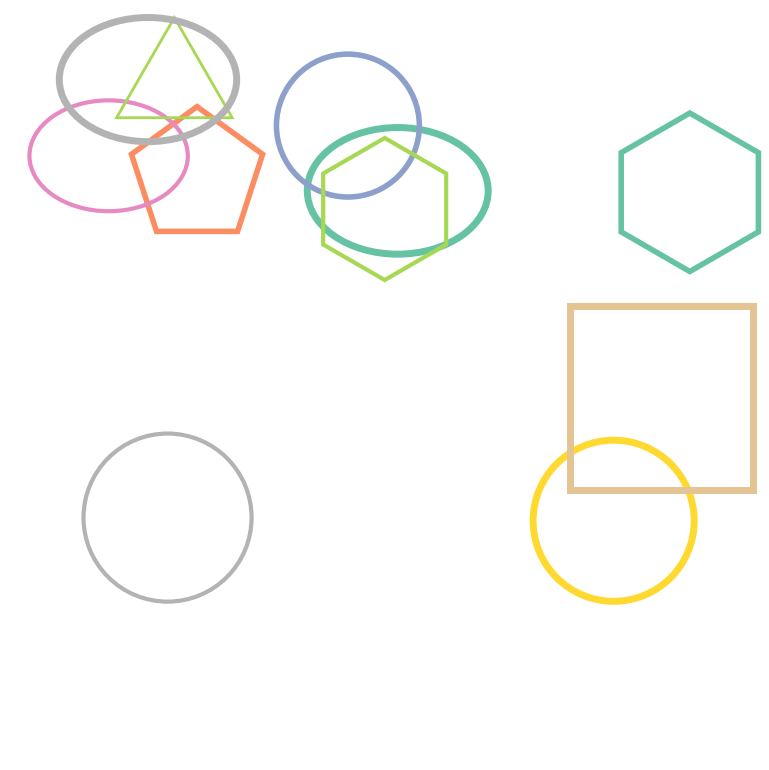[{"shape": "oval", "thickness": 2.5, "radius": 0.59, "center": [0.517, 0.752]}, {"shape": "hexagon", "thickness": 2, "radius": 0.51, "center": [0.896, 0.75]}, {"shape": "pentagon", "thickness": 2, "radius": 0.45, "center": [0.256, 0.772]}, {"shape": "circle", "thickness": 2, "radius": 0.46, "center": [0.452, 0.837]}, {"shape": "oval", "thickness": 1.5, "radius": 0.51, "center": [0.141, 0.798]}, {"shape": "triangle", "thickness": 1, "radius": 0.43, "center": [0.226, 0.89]}, {"shape": "hexagon", "thickness": 1.5, "radius": 0.46, "center": [0.5, 0.729]}, {"shape": "circle", "thickness": 2.5, "radius": 0.52, "center": [0.797, 0.324]}, {"shape": "square", "thickness": 2.5, "radius": 0.6, "center": [0.859, 0.483]}, {"shape": "oval", "thickness": 2.5, "radius": 0.58, "center": [0.192, 0.897]}, {"shape": "circle", "thickness": 1.5, "radius": 0.55, "center": [0.218, 0.328]}]